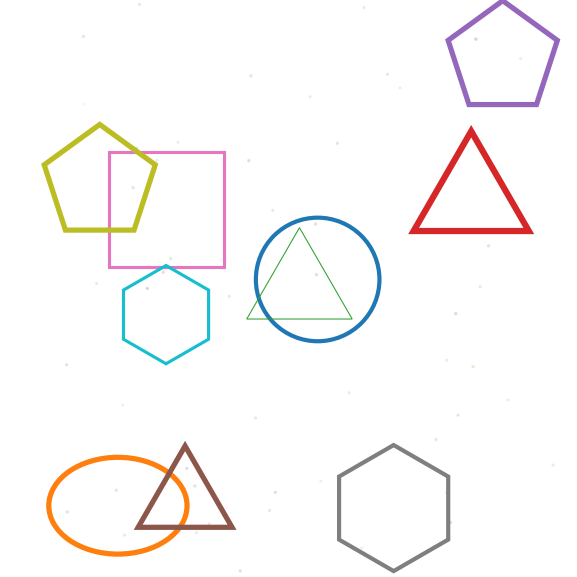[{"shape": "circle", "thickness": 2, "radius": 0.54, "center": [0.55, 0.515]}, {"shape": "oval", "thickness": 2.5, "radius": 0.6, "center": [0.204, 0.123]}, {"shape": "triangle", "thickness": 0.5, "radius": 0.53, "center": [0.519, 0.499]}, {"shape": "triangle", "thickness": 3, "radius": 0.58, "center": [0.816, 0.657]}, {"shape": "pentagon", "thickness": 2.5, "radius": 0.5, "center": [0.871, 0.899]}, {"shape": "triangle", "thickness": 2.5, "radius": 0.47, "center": [0.32, 0.133]}, {"shape": "square", "thickness": 1.5, "radius": 0.5, "center": [0.288, 0.636]}, {"shape": "hexagon", "thickness": 2, "radius": 0.55, "center": [0.682, 0.119]}, {"shape": "pentagon", "thickness": 2.5, "radius": 0.51, "center": [0.173, 0.682]}, {"shape": "hexagon", "thickness": 1.5, "radius": 0.43, "center": [0.287, 0.454]}]